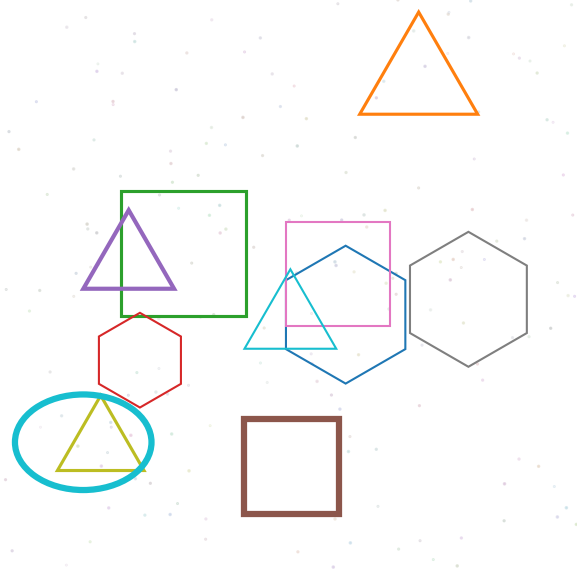[{"shape": "hexagon", "thickness": 1, "radius": 0.6, "center": [0.599, 0.454]}, {"shape": "triangle", "thickness": 1.5, "radius": 0.59, "center": [0.725, 0.86]}, {"shape": "square", "thickness": 1.5, "radius": 0.54, "center": [0.318, 0.56]}, {"shape": "hexagon", "thickness": 1, "radius": 0.41, "center": [0.242, 0.375]}, {"shape": "triangle", "thickness": 2, "radius": 0.45, "center": [0.223, 0.545]}, {"shape": "square", "thickness": 3, "radius": 0.41, "center": [0.504, 0.191]}, {"shape": "square", "thickness": 1, "radius": 0.45, "center": [0.585, 0.524]}, {"shape": "hexagon", "thickness": 1, "radius": 0.58, "center": [0.811, 0.481]}, {"shape": "triangle", "thickness": 1.5, "radius": 0.43, "center": [0.174, 0.228]}, {"shape": "oval", "thickness": 3, "radius": 0.59, "center": [0.144, 0.233]}, {"shape": "triangle", "thickness": 1, "radius": 0.46, "center": [0.503, 0.441]}]